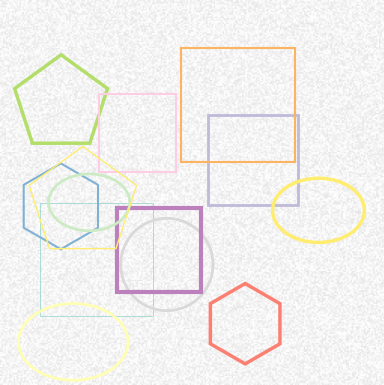[{"shape": "square", "thickness": 0.5, "radius": 0.73, "center": [0.251, 0.326]}, {"shape": "oval", "thickness": 2, "radius": 0.71, "center": [0.19, 0.112]}, {"shape": "square", "thickness": 2, "radius": 0.58, "center": [0.657, 0.585]}, {"shape": "hexagon", "thickness": 2.5, "radius": 0.52, "center": [0.637, 0.159]}, {"shape": "hexagon", "thickness": 1.5, "radius": 0.56, "center": [0.158, 0.464]}, {"shape": "square", "thickness": 1.5, "radius": 0.74, "center": [0.618, 0.727]}, {"shape": "pentagon", "thickness": 2.5, "radius": 0.63, "center": [0.159, 0.731]}, {"shape": "square", "thickness": 1.5, "radius": 0.5, "center": [0.357, 0.655]}, {"shape": "circle", "thickness": 2, "radius": 0.6, "center": [0.433, 0.313]}, {"shape": "square", "thickness": 3, "radius": 0.54, "center": [0.413, 0.351]}, {"shape": "oval", "thickness": 2, "radius": 0.53, "center": [0.232, 0.474]}, {"shape": "oval", "thickness": 2.5, "radius": 0.6, "center": [0.827, 0.454]}, {"shape": "pentagon", "thickness": 1, "radius": 0.73, "center": [0.215, 0.473]}]